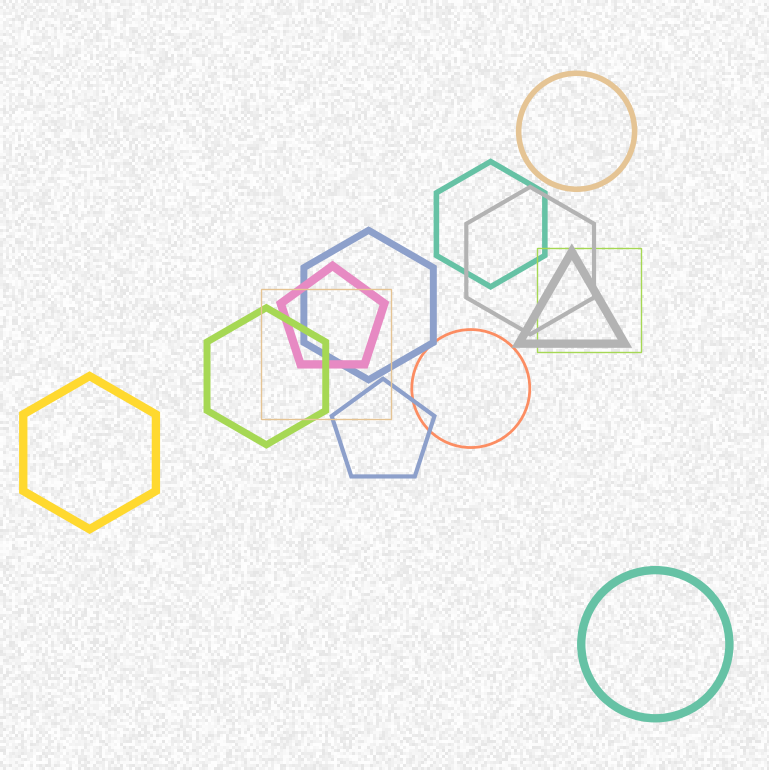[{"shape": "circle", "thickness": 3, "radius": 0.48, "center": [0.851, 0.163]}, {"shape": "hexagon", "thickness": 2, "radius": 0.41, "center": [0.637, 0.709]}, {"shape": "circle", "thickness": 1, "radius": 0.38, "center": [0.611, 0.495]}, {"shape": "hexagon", "thickness": 2.5, "radius": 0.49, "center": [0.479, 0.604]}, {"shape": "pentagon", "thickness": 1.5, "radius": 0.35, "center": [0.497, 0.438]}, {"shape": "pentagon", "thickness": 3, "radius": 0.35, "center": [0.432, 0.584]}, {"shape": "square", "thickness": 0.5, "radius": 0.34, "center": [0.765, 0.611]}, {"shape": "hexagon", "thickness": 2.5, "radius": 0.45, "center": [0.346, 0.511]}, {"shape": "hexagon", "thickness": 3, "radius": 0.5, "center": [0.116, 0.412]}, {"shape": "circle", "thickness": 2, "radius": 0.38, "center": [0.749, 0.83]}, {"shape": "square", "thickness": 0.5, "radius": 0.42, "center": [0.423, 0.54]}, {"shape": "hexagon", "thickness": 1.5, "radius": 0.48, "center": [0.689, 0.662]}, {"shape": "triangle", "thickness": 3, "radius": 0.4, "center": [0.743, 0.593]}]